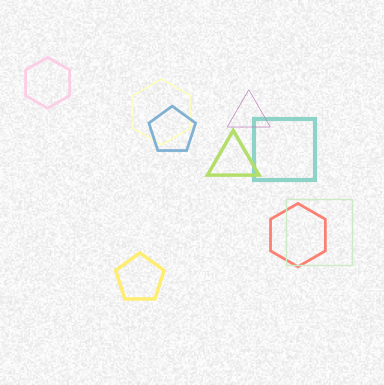[{"shape": "square", "thickness": 3, "radius": 0.4, "center": [0.739, 0.612]}, {"shape": "hexagon", "thickness": 1, "radius": 0.43, "center": [0.42, 0.709]}, {"shape": "hexagon", "thickness": 2, "radius": 0.41, "center": [0.774, 0.389]}, {"shape": "pentagon", "thickness": 2, "radius": 0.32, "center": [0.447, 0.661]}, {"shape": "triangle", "thickness": 2.5, "radius": 0.39, "center": [0.606, 0.584]}, {"shape": "hexagon", "thickness": 2, "radius": 0.33, "center": [0.124, 0.785]}, {"shape": "triangle", "thickness": 0.5, "radius": 0.32, "center": [0.646, 0.702]}, {"shape": "square", "thickness": 1, "radius": 0.43, "center": [0.827, 0.398]}, {"shape": "pentagon", "thickness": 2.5, "radius": 0.33, "center": [0.363, 0.277]}]